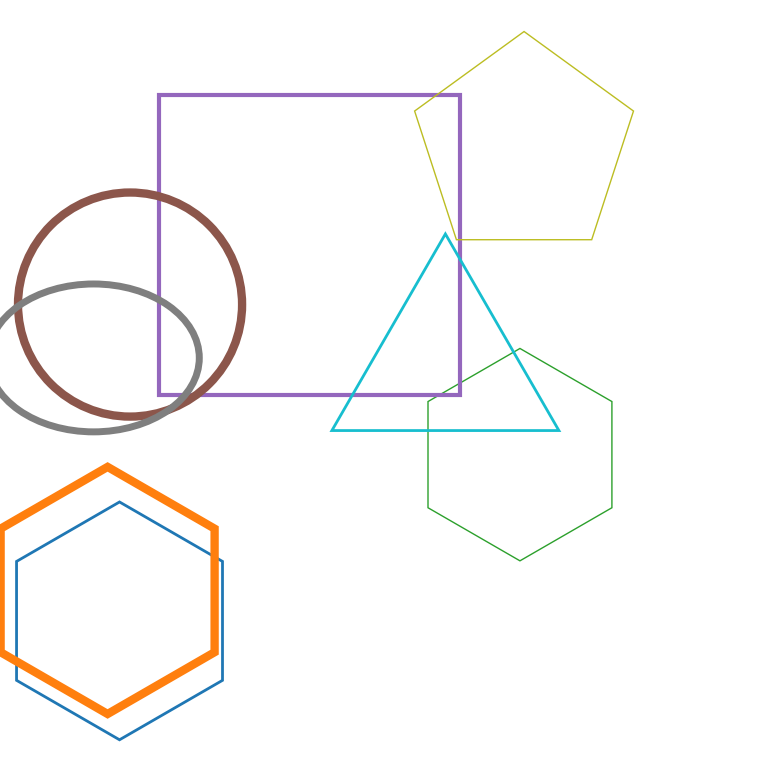[{"shape": "hexagon", "thickness": 1, "radius": 0.77, "center": [0.155, 0.194]}, {"shape": "hexagon", "thickness": 3, "radius": 0.8, "center": [0.14, 0.233]}, {"shape": "hexagon", "thickness": 0.5, "radius": 0.69, "center": [0.675, 0.41]}, {"shape": "square", "thickness": 1.5, "radius": 0.98, "center": [0.402, 0.682]}, {"shape": "circle", "thickness": 3, "radius": 0.73, "center": [0.169, 0.604]}, {"shape": "oval", "thickness": 2.5, "radius": 0.69, "center": [0.122, 0.535]}, {"shape": "pentagon", "thickness": 0.5, "radius": 0.75, "center": [0.681, 0.81]}, {"shape": "triangle", "thickness": 1, "radius": 0.85, "center": [0.578, 0.526]}]